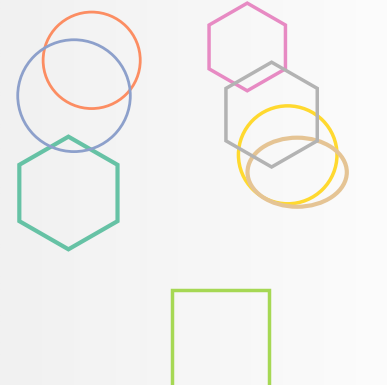[{"shape": "hexagon", "thickness": 3, "radius": 0.73, "center": [0.177, 0.499]}, {"shape": "circle", "thickness": 2, "radius": 0.63, "center": [0.237, 0.843]}, {"shape": "circle", "thickness": 2, "radius": 0.73, "center": [0.191, 0.751]}, {"shape": "hexagon", "thickness": 2.5, "radius": 0.57, "center": [0.638, 0.878]}, {"shape": "square", "thickness": 2.5, "radius": 0.63, "center": [0.57, 0.121]}, {"shape": "circle", "thickness": 2.5, "radius": 0.64, "center": [0.742, 0.598]}, {"shape": "oval", "thickness": 3, "radius": 0.64, "center": [0.767, 0.553]}, {"shape": "hexagon", "thickness": 2.5, "radius": 0.68, "center": [0.701, 0.702]}]